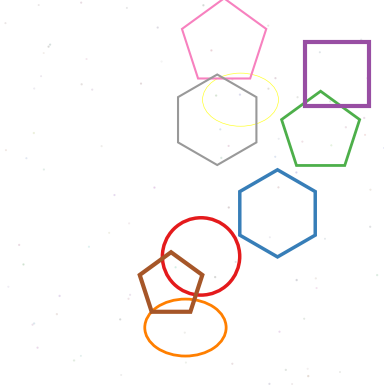[{"shape": "circle", "thickness": 2.5, "radius": 0.5, "center": [0.522, 0.334]}, {"shape": "hexagon", "thickness": 2.5, "radius": 0.57, "center": [0.721, 0.446]}, {"shape": "pentagon", "thickness": 2, "radius": 0.53, "center": [0.833, 0.656]}, {"shape": "square", "thickness": 3, "radius": 0.41, "center": [0.876, 0.808]}, {"shape": "oval", "thickness": 2, "radius": 0.53, "center": [0.482, 0.149]}, {"shape": "oval", "thickness": 0.5, "radius": 0.49, "center": [0.625, 0.741]}, {"shape": "pentagon", "thickness": 3, "radius": 0.43, "center": [0.444, 0.259]}, {"shape": "pentagon", "thickness": 1.5, "radius": 0.58, "center": [0.582, 0.889]}, {"shape": "hexagon", "thickness": 1.5, "radius": 0.59, "center": [0.564, 0.689]}]